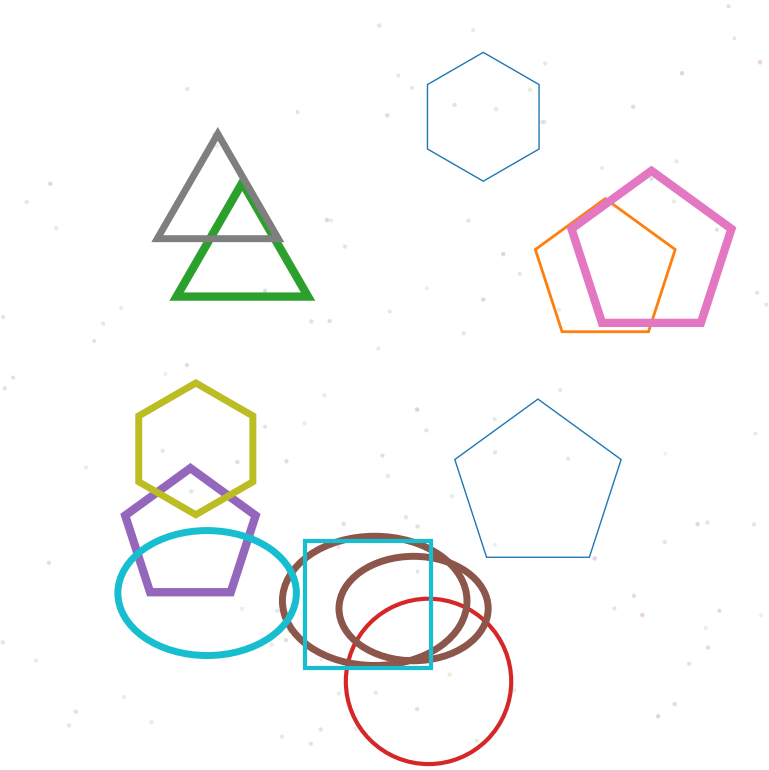[{"shape": "pentagon", "thickness": 0.5, "radius": 0.57, "center": [0.699, 0.368]}, {"shape": "hexagon", "thickness": 0.5, "radius": 0.42, "center": [0.628, 0.848]}, {"shape": "pentagon", "thickness": 1, "radius": 0.48, "center": [0.786, 0.646]}, {"shape": "triangle", "thickness": 3, "radius": 0.49, "center": [0.315, 0.664]}, {"shape": "circle", "thickness": 1.5, "radius": 0.54, "center": [0.557, 0.115]}, {"shape": "pentagon", "thickness": 3, "radius": 0.45, "center": [0.247, 0.303]}, {"shape": "oval", "thickness": 2.5, "radius": 0.6, "center": [0.487, 0.22]}, {"shape": "oval", "thickness": 2.5, "radius": 0.48, "center": [0.537, 0.21]}, {"shape": "pentagon", "thickness": 3, "radius": 0.55, "center": [0.846, 0.669]}, {"shape": "triangle", "thickness": 2.5, "radius": 0.45, "center": [0.283, 0.735]}, {"shape": "hexagon", "thickness": 2.5, "radius": 0.43, "center": [0.254, 0.417]}, {"shape": "oval", "thickness": 2.5, "radius": 0.58, "center": [0.269, 0.23]}, {"shape": "square", "thickness": 1.5, "radius": 0.41, "center": [0.478, 0.215]}]